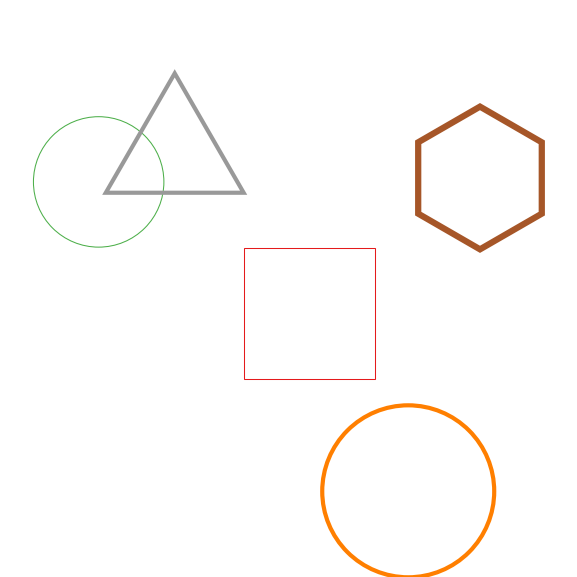[{"shape": "square", "thickness": 0.5, "radius": 0.57, "center": [0.536, 0.456]}, {"shape": "circle", "thickness": 0.5, "radius": 0.56, "center": [0.171, 0.684]}, {"shape": "circle", "thickness": 2, "radius": 0.74, "center": [0.707, 0.148]}, {"shape": "hexagon", "thickness": 3, "radius": 0.62, "center": [0.831, 0.691]}, {"shape": "triangle", "thickness": 2, "radius": 0.69, "center": [0.303, 0.734]}]